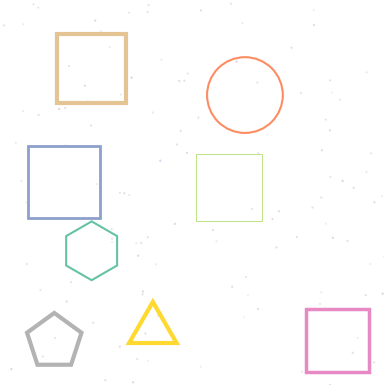[{"shape": "hexagon", "thickness": 1.5, "radius": 0.38, "center": [0.238, 0.349]}, {"shape": "circle", "thickness": 1.5, "radius": 0.49, "center": [0.636, 0.753]}, {"shape": "square", "thickness": 2, "radius": 0.47, "center": [0.166, 0.527]}, {"shape": "square", "thickness": 2.5, "radius": 0.41, "center": [0.877, 0.116]}, {"shape": "square", "thickness": 0.5, "radius": 0.43, "center": [0.595, 0.513]}, {"shape": "triangle", "thickness": 3, "radius": 0.36, "center": [0.397, 0.145]}, {"shape": "square", "thickness": 3, "radius": 0.45, "center": [0.238, 0.823]}, {"shape": "pentagon", "thickness": 3, "radius": 0.37, "center": [0.141, 0.113]}]